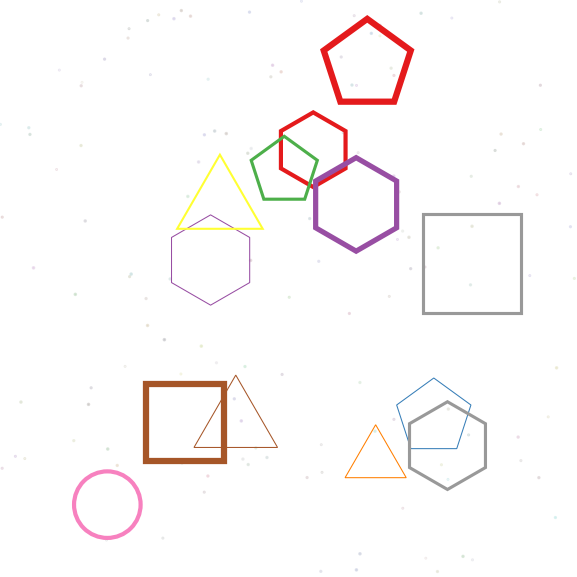[{"shape": "pentagon", "thickness": 3, "radius": 0.4, "center": [0.636, 0.887]}, {"shape": "hexagon", "thickness": 2, "radius": 0.32, "center": [0.542, 0.74]}, {"shape": "pentagon", "thickness": 0.5, "radius": 0.34, "center": [0.751, 0.277]}, {"shape": "pentagon", "thickness": 1.5, "radius": 0.3, "center": [0.492, 0.703]}, {"shape": "hexagon", "thickness": 0.5, "radius": 0.39, "center": [0.365, 0.549]}, {"shape": "hexagon", "thickness": 2.5, "radius": 0.4, "center": [0.617, 0.645]}, {"shape": "triangle", "thickness": 0.5, "radius": 0.31, "center": [0.65, 0.203]}, {"shape": "triangle", "thickness": 1, "radius": 0.43, "center": [0.381, 0.646]}, {"shape": "square", "thickness": 3, "radius": 0.34, "center": [0.321, 0.268]}, {"shape": "triangle", "thickness": 0.5, "radius": 0.42, "center": [0.408, 0.266]}, {"shape": "circle", "thickness": 2, "radius": 0.29, "center": [0.186, 0.125]}, {"shape": "square", "thickness": 1.5, "radius": 0.42, "center": [0.818, 0.543]}, {"shape": "hexagon", "thickness": 1.5, "radius": 0.38, "center": [0.775, 0.227]}]